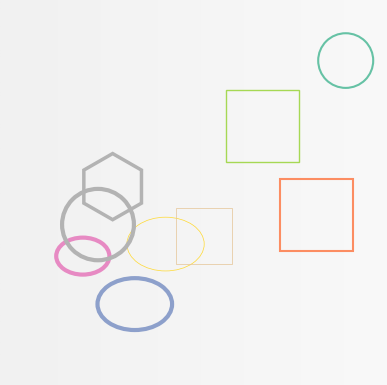[{"shape": "circle", "thickness": 1.5, "radius": 0.35, "center": [0.892, 0.843]}, {"shape": "square", "thickness": 1.5, "radius": 0.47, "center": [0.818, 0.441]}, {"shape": "oval", "thickness": 3, "radius": 0.48, "center": [0.348, 0.21]}, {"shape": "oval", "thickness": 3, "radius": 0.34, "center": [0.214, 0.335]}, {"shape": "square", "thickness": 1, "radius": 0.47, "center": [0.678, 0.673]}, {"shape": "oval", "thickness": 0.5, "radius": 0.5, "center": [0.427, 0.366]}, {"shape": "square", "thickness": 0.5, "radius": 0.36, "center": [0.526, 0.387]}, {"shape": "circle", "thickness": 3, "radius": 0.46, "center": [0.253, 0.417]}, {"shape": "hexagon", "thickness": 2.5, "radius": 0.43, "center": [0.291, 0.515]}]